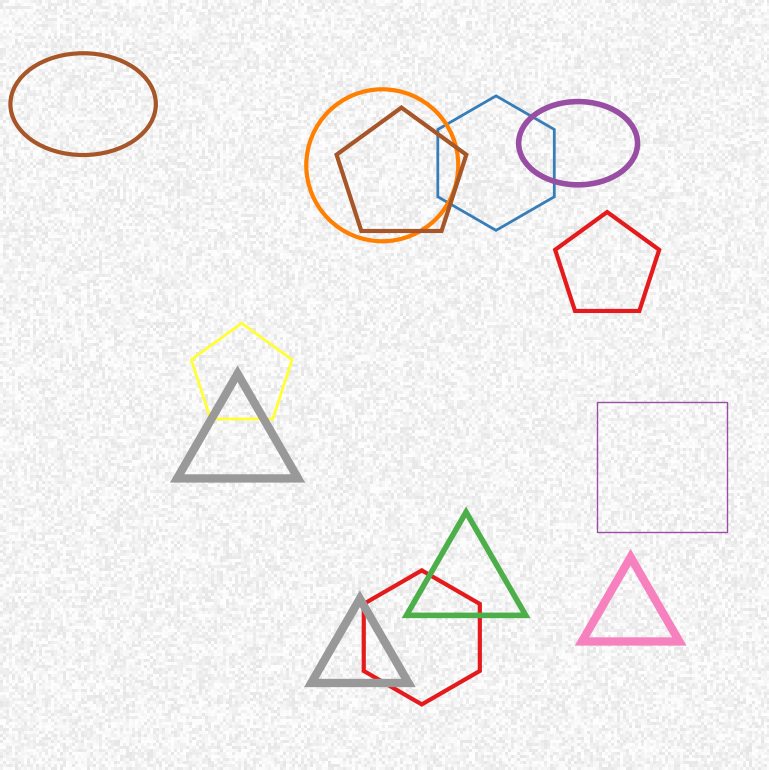[{"shape": "hexagon", "thickness": 1.5, "radius": 0.44, "center": [0.548, 0.172]}, {"shape": "pentagon", "thickness": 1.5, "radius": 0.36, "center": [0.789, 0.654]}, {"shape": "hexagon", "thickness": 1, "radius": 0.44, "center": [0.644, 0.788]}, {"shape": "triangle", "thickness": 2, "radius": 0.45, "center": [0.605, 0.246]}, {"shape": "square", "thickness": 0.5, "radius": 0.42, "center": [0.86, 0.394]}, {"shape": "oval", "thickness": 2, "radius": 0.39, "center": [0.751, 0.814]}, {"shape": "circle", "thickness": 1.5, "radius": 0.49, "center": [0.496, 0.785]}, {"shape": "pentagon", "thickness": 1, "radius": 0.34, "center": [0.314, 0.512]}, {"shape": "pentagon", "thickness": 1.5, "radius": 0.44, "center": [0.521, 0.772]}, {"shape": "oval", "thickness": 1.5, "radius": 0.47, "center": [0.108, 0.865]}, {"shape": "triangle", "thickness": 3, "radius": 0.37, "center": [0.819, 0.203]}, {"shape": "triangle", "thickness": 3, "radius": 0.45, "center": [0.309, 0.424]}, {"shape": "triangle", "thickness": 3, "radius": 0.36, "center": [0.467, 0.149]}]